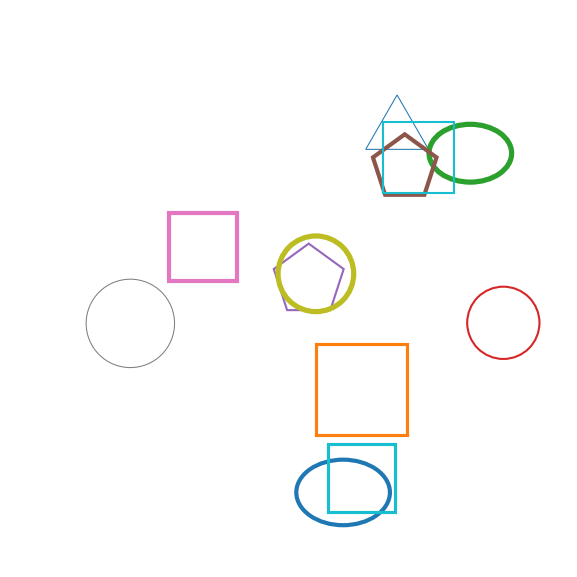[{"shape": "oval", "thickness": 2, "radius": 0.41, "center": [0.594, 0.146]}, {"shape": "triangle", "thickness": 0.5, "radius": 0.31, "center": [0.688, 0.772]}, {"shape": "square", "thickness": 1.5, "radius": 0.39, "center": [0.626, 0.324]}, {"shape": "oval", "thickness": 2.5, "radius": 0.36, "center": [0.814, 0.734]}, {"shape": "circle", "thickness": 1, "radius": 0.31, "center": [0.872, 0.44]}, {"shape": "pentagon", "thickness": 1, "radius": 0.32, "center": [0.535, 0.514]}, {"shape": "pentagon", "thickness": 2, "radius": 0.29, "center": [0.701, 0.709]}, {"shape": "square", "thickness": 2, "radius": 0.29, "center": [0.351, 0.571]}, {"shape": "circle", "thickness": 0.5, "radius": 0.38, "center": [0.226, 0.439]}, {"shape": "circle", "thickness": 2.5, "radius": 0.33, "center": [0.547, 0.525]}, {"shape": "square", "thickness": 1, "radius": 0.31, "center": [0.725, 0.727]}, {"shape": "square", "thickness": 1.5, "radius": 0.29, "center": [0.626, 0.172]}]